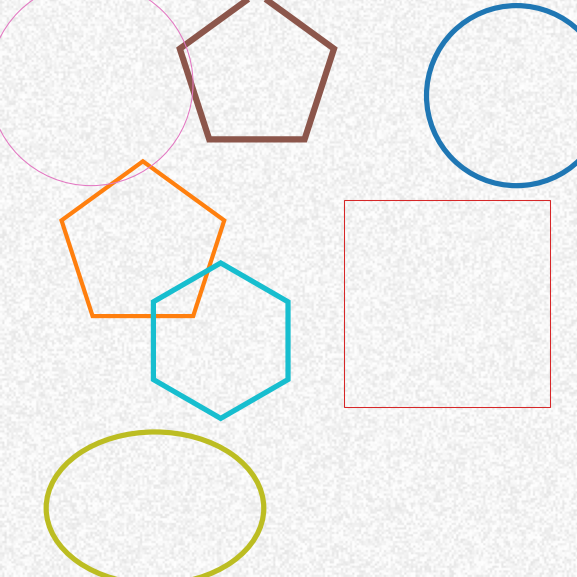[{"shape": "circle", "thickness": 2.5, "radius": 0.78, "center": [0.894, 0.834]}, {"shape": "pentagon", "thickness": 2, "radius": 0.74, "center": [0.247, 0.572]}, {"shape": "square", "thickness": 0.5, "radius": 0.89, "center": [0.774, 0.474]}, {"shape": "pentagon", "thickness": 3, "radius": 0.7, "center": [0.445, 0.871]}, {"shape": "circle", "thickness": 0.5, "radius": 0.88, "center": [0.158, 0.854]}, {"shape": "oval", "thickness": 2.5, "radius": 0.94, "center": [0.268, 0.119]}, {"shape": "hexagon", "thickness": 2.5, "radius": 0.67, "center": [0.382, 0.409]}]